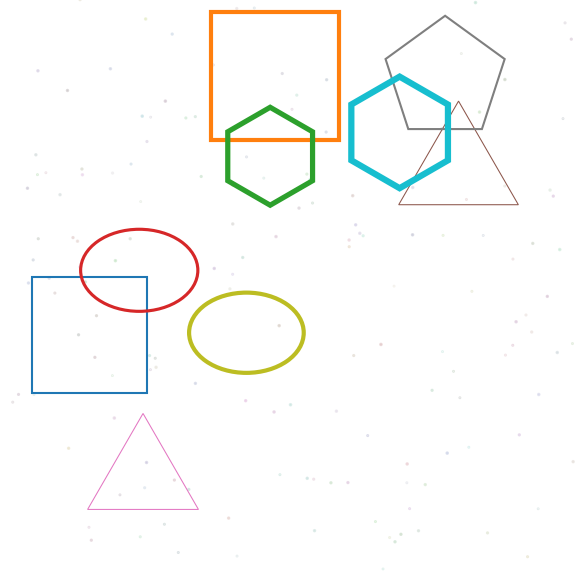[{"shape": "square", "thickness": 1, "radius": 0.5, "center": [0.155, 0.419]}, {"shape": "square", "thickness": 2, "radius": 0.56, "center": [0.476, 0.867]}, {"shape": "hexagon", "thickness": 2.5, "radius": 0.42, "center": [0.468, 0.729]}, {"shape": "oval", "thickness": 1.5, "radius": 0.51, "center": [0.241, 0.531]}, {"shape": "triangle", "thickness": 0.5, "radius": 0.6, "center": [0.794, 0.704]}, {"shape": "triangle", "thickness": 0.5, "radius": 0.55, "center": [0.248, 0.172]}, {"shape": "pentagon", "thickness": 1, "radius": 0.54, "center": [0.771, 0.863]}, {"shape": "oval", "thickness": 2, "radius": 0.5, "center": [0.427, 0.423]}, {"shape": "hexagon", "thickness": 3, "radius": 0.48, "center": [0.692, 0.77]}]